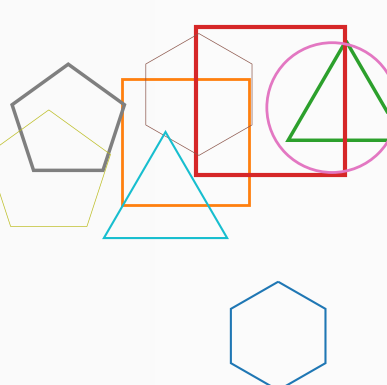[{"shape": "hexagon", "thickness": 1.5, "radius": 0.7, "center": [0.718, 0.127]}, {"shape": "square", "thickness": 2, "radius": 0.82, "center": [0.478, 0.631]}, {"shape": "triangle", "thickness": 2.5, "radius": 0.86, "center": [0.893, 0.722]}, {"shape": "square", "thickness": 3, "radius": 0.96, "center": [0.698, 0.737]}, {"shape": "hexagon", "thickness": 0.5, "radius": 0.79, "center": [0.513, 0.755]}, {"shape": "circle", "thickness": 2, "radius": 0.84, "center": [0.857, 0.721]}, {"shape": "pentagon", "thickness": 2.5, "radius": 0.76, "center": [0.176, 0.681]}, {"shape": "pentagon", "thickness": 0.5, "radius": 0.84, "center": [0.126, 0.547]}, {"shape": "triangle", "thickness": 1.5, "radius": 0.92, "center": [0.427, 0.474]}]